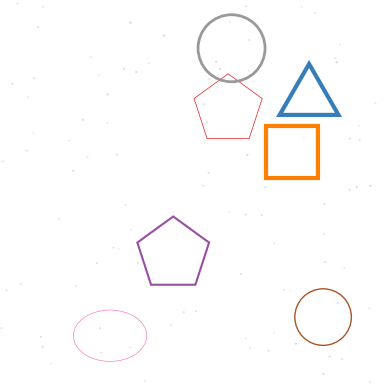[{"shape": "pentagon", "thickness": 0.5, "radius": 0.46, "center": [0.592, 0.715]}, {"shape": "triangle", "thickness": 3, "radius": 0.44, "center": [0.803, 0.746]}, {"shape": "pentagon", "thickness": 1.5, "radius": 0.49, "center": [0.45, 0.34]}, {"shape": "square", "thickness": 3, "radius": 0.34, "center": [0.76, 0.605]}, {"shape": "circle", "thickness": 1, "radius": 0.37, "center": [0.839, 0.176]}, {"shape": "oval", "thickness": 0.5, "radius": 0.48, "center": [0.286, 0.128]}, {"shape": "circle", "thickness": 2, "radius": 0.44, "center": [0.601, 0.875]}]